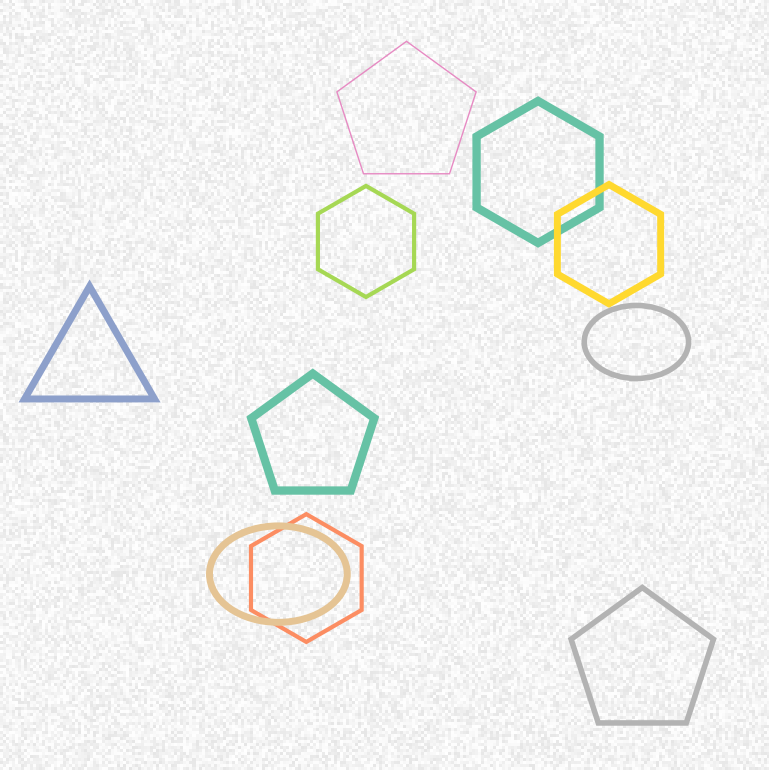[{"shape": "pentagon", "thickness": 3, "radius": 0.42, "center": [0.406, 0.431]}, {"shape": "hexagon", "thickness": 3, "radius": 0.46, "center": [0.699, 0.777]}, {"shape": "hexagon", "thickness": 1.5, "radius": 0.41, "center": [0.398, 0.249]}, {"shape": "triangle", "thickness": 2.5, "radius": 0.49, "center": [0.116, 0.531]}, {"shape": "pentagon", "thickness": 0.5, "radius": 0.48, "center": [0.528, 0.851]}, {"shape": "hexagon", "thickness": 1.5, "radius": 0.36, "center": [0.475, 0.686]}, {"shape": "hexagon", "thickness": 2.5, "radius": 0.39, "center": [0.791, 0.683]}, {"shape": "oval", "thickness": 2.5, "radius": 0.45, "center": [0.362, 0.254]}, {"shape": "pentagon", "thickness": 2, "radius": 0.49, "center": [0.834, 0.14]}, {"shape": "oval", "thickness": 2, "radius": 0.34, "center": [0.826, 0.556]}]